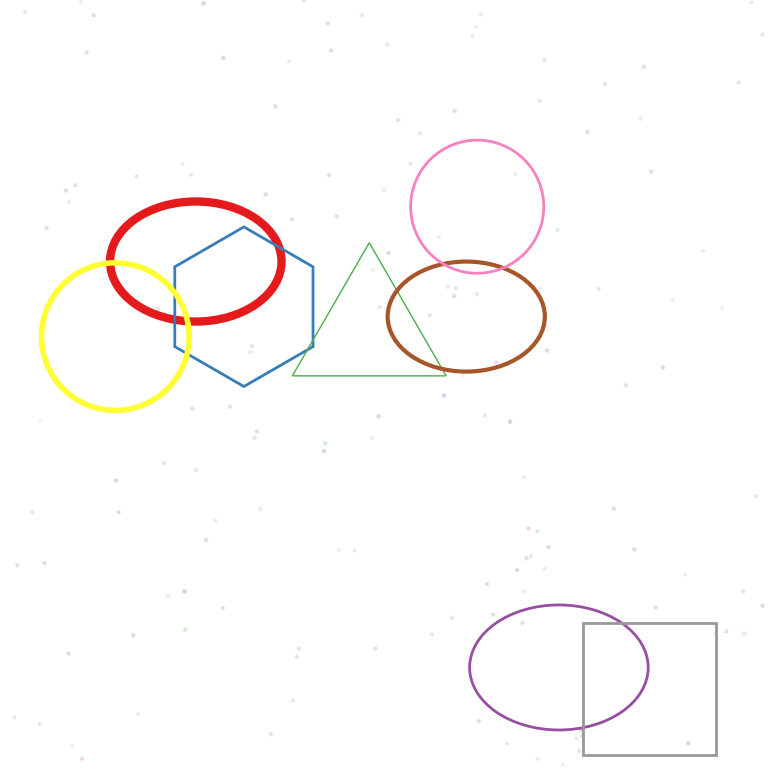[{"shape": "oval", "thickness": 3, "radius": 0.56, "center": [0.254, 0.66]}, {"shape": "hexagon", "thickness": 1, "radius": 0.52, "center": [0.317, 0.602]}, {"shape": "triangle", "thickness": 0.5, "radius": 0.58, "center": [0.48, 0.57]}, {"shape": "oval", "thickness": 1, "radius": 0.58, "center": [0.726, 0.133]}, {"shape": "circle", "thickness": 2, "radius": 0.48, "center": [0.15, 0.563]}, {"shape": "oval", "thickness": 1.5, "radius": 0.51, "center": [0.606, 0.589]}, {"shape": "circle", "thickness": 1, "radius": 0.43, "center": [0.62, 0.732]}, {"shape": "square", "thickness": 1, "radius": 0.43, "center": [0.843, 0.105]}]